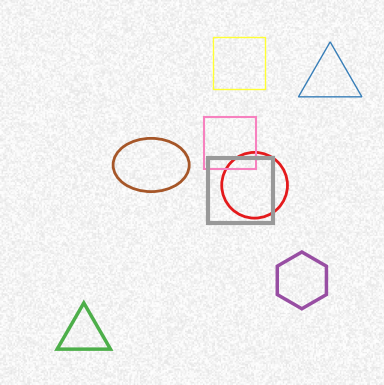[{"shape": "circle", "thickness": 2, "radius": 0.43, "center": [0.661, 0.519]}, {"shape": "triangle", "thickness": 1, "radius": 0.48, "center": [0.858, 0.796]}, {"shape": "triangle", "thickness": 2.5, "radius": 0.4, "center": [0.218, 0.133]}, {"shape": "hexagon", "thickness": 2.5, "radius": 0.37, "center": [0.784, 0.272]}, {"shape": "square", "thickness": 1, "radius": 0.34, "center": [0.62, 0.837]}, {"shape": "oval", "thickness": 2, "radius": 0.49, "center": [0.393, 0.571]}, {"shape": "square", "thickness": 1.5, "radius": 0.34, "center": [0.598, 0.628]}, {"shape": "square", "thickness": 3, "radius": 0.42, "center": [0.625, 0.505]}]